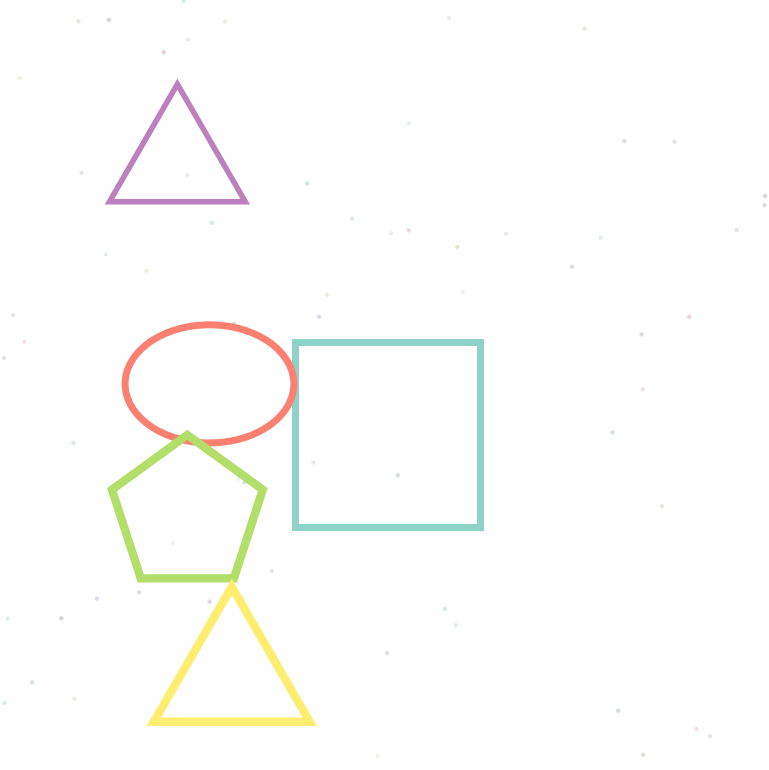[{"shape": "square", "thickness": 2.5, "radius": 0.6, "center": [0.504, 0.436]}, {"shape": "oval", "thickness": 2.5, "radius": 0.55, "center": [0.272, 0.501]}, {"shape": "pentagon", "thickness": 3, "radius": 0.51, "center": [0.243, 0.332]}, {"shape": "triangle", "thickness": 2, "radius": 0.51, "center": [0.23, 0.789]}, {"shape": "triangle", "thickness": 3, "radius": 0.58, "center": [0.301, 0.121]}]